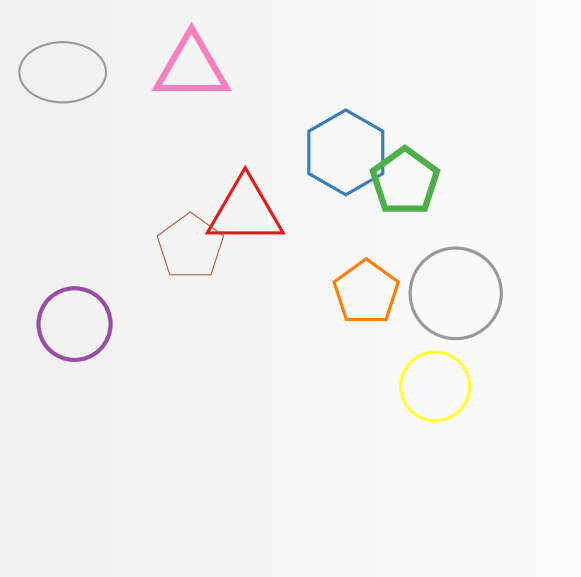[{"shape": "triangle", "thickness": 1.5, "radius": 0.38, "center": [0.422, 0.633]}, {"shape": "hexagon", "thickness": 1.5, "radius": 0.37, "center": [0.595, 0.735]}, {"shape": "pentagon", "thickness": 3, "radius": 0.29, "center": [0.697, 0.685]}, {"shape": "circle", "thickness": 2, "radius": 0.31, "center": [0.128, 0.438]}, {"shape": "pentagon", "thickness": 1.5, "radius": 0.29, "center": [0.63, 0.493]}, {"shape": "circle", "thickness": 1.5, "radius": 0.3, "center": [0.749, 0.33]}, {"shape": "pentagon", "thickness": 0.5, "radius": 0.3, "center": [0.328, 0.572]}, {"shape": "triangle", "thickness": 3, "radius": 0.35, "center": [0.33, 0.881]}, {"shape": "circle", "thickness": 1.5, "radius": 0.39, "center": [0.784, 0.491]}, {"shape": "oval", "thickness": 1, "radius": 0.37, "center": [0.108, 0.874]}]